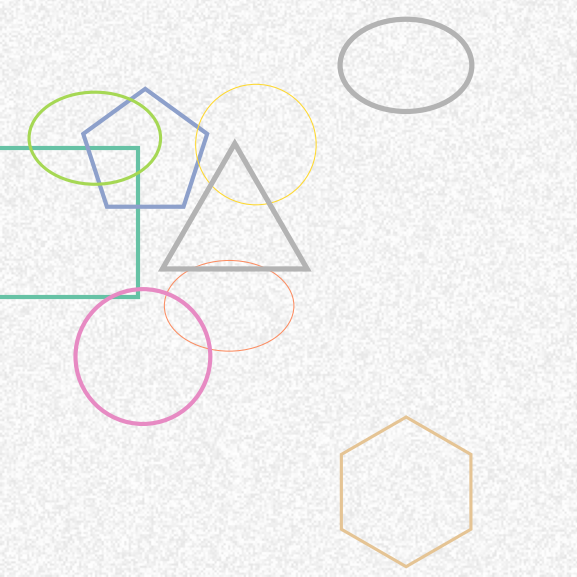[{"shape": "square", "thickness": 2, "radius": 0.65, "center": [0.11, 0.614]}, {"shape": "oval", "thickness": 0.5, "radius": 0.56, "center": [0.397, 0.47]}, {"shape": "pentagon", "thickness": 2, "radius": 0.56, "center": [0.251, 0.732]}, {"shape": "circle", "thickness": 2, "radius": 0.58, "center": [0.247, 0.382]}, {"shape": "oval", "thickness": 1.5, "radius": 0.57, "center": [0.164, 0.76]}, {"shape": "circle", "thickness": 0.5, "radius": 0.52, "center": [0.443, 0.749]}, {"shape": "hexagon", "thickness": 1.5, "radius": 0.65, "center": [0.703, 0.147]}, {"shape": "oval", "thickness": 2.5, "radius": 0.57, "center": [0.703, 0.886]}, {"shape": "triangle", "thickness": 2.5, "radius": 0.72, "center": [0.407, 0.606]}]